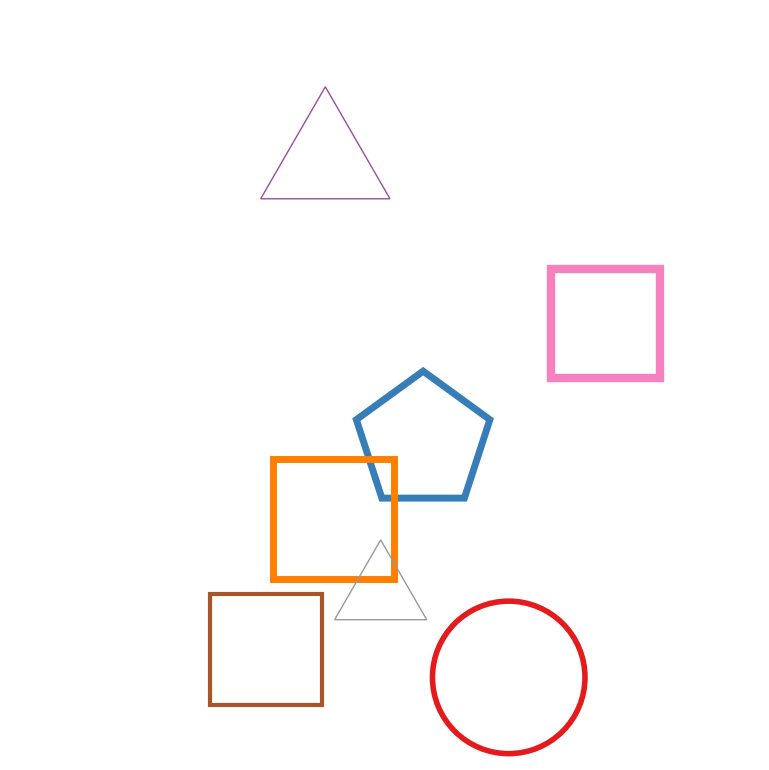[{"shape": "circle", "thickness": 2, "radius": 0.5, "center": [0.661, 0.12]}, {"shape": "pentagon", "thickness": 2.5, "radius": 0.46, "center": [0.55, 0.427]}, {"shape": "triangle", "thickness": 0.5, "radius": 0.48, "center": [0.423, 0.79]}, {"shape": "square", "thickness": 2.5, "radius": 0.39, "center": [0.433, 0.326]}, {"shape": "square", "thickness": 1.5, "radius": 0.36, "center": [0.345, 0.156]}, {"shape": "square", "thickness": 3, "radius": 0.35, "center": [0.786, 0.58]}, {"shape": "triangle", "thickness": 0.5, "radius": 0.35, "center": [0.494, 0.23]}]